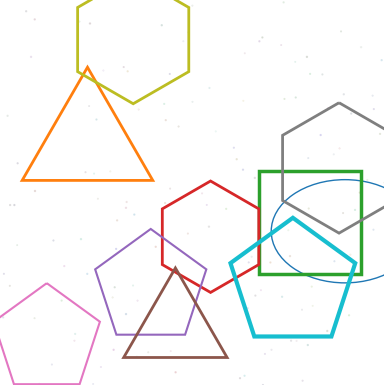[{"shape": "oval", "thickness": 1, "radius": 0.96, "center": [0.896, 0.399]}, {"shape": "triangle", "thickness": 2, "radius": 0.98, "center": [0.227, 0.629]}, {"shape": "square", "thickness": 2.5, "radius": 0.67, "center": [0.806, 0.423]}, {"shape": "hexagon", "thickness": 2, "radius": 0.72, "center": [0.547, 0.385]}, {"shape": "pentagon", "thickness": 1.5, "radius": 0.76, "center": [0.392, 0.253]}, {"shape": "triangle", "thickness": 2, "radius": 0.78, "center": [0.456, 0.149]}, {"shape": "pentagon", "thickness": 1.5, "radius": 0.73, "center": [0.122, 0.119]}, {"shape": "hexagon", "thickness": 2, "radius": 0.85, "center": [0.881, 0.564]}, {"shape": "hexagon", "thickness": 2, "radius": 0.83, "center": [0.346, 0.897]}, {"shape": "pentagon", "thickness": 3, "radius": 0.85, "center": [0.761, 0.264]}]